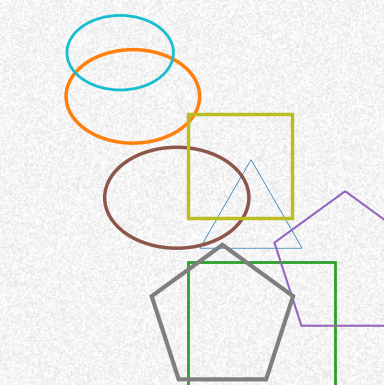[{"shape": "triangle", "thickness": 0.5, "radius": 0.77, "center": [0.652, 0.432]}, {"shape": "oval", "thickness": 2.5, "radius": 0.87, "center": [0.345, 0.75]}, {"shape": "square", "thickness": 2, "radius": 0.95, "center": [0.68, 0.129]}, {"shape": "pentagon", "thickness": 1.5, "radius": 0.97, "center": [0.897, 0.31]}, {"shape": "oval", "thickness": 2.5, "radius": 0.94, "center": [0.459, 0.486]}, {"shape": "pentagon", "thickness": 3, "radius": 0.97, "center": [0.578, 0.171]}, {"shape": "square", "thickness": 2.5, "radius": 0.68, "center": [0.623, 0.569]}, {"shape": "oval", "thickness": 2, "radius": 0.69, "center": [0.312, 0.863]}]